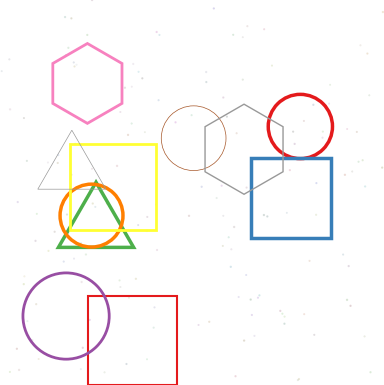[{"shape": "circle", "thickness": 2.5, "radius": 0.42, "center": [0.78, 0.671]}, {"shape": "square", "thickness": 1.5, "radius": 0.58, "center": [0.345, 0.116]}, {"shape": "square", "thickness": 2.5, "radius": 0.52, "center": [0.756, 0.486]}, {"shape": "triangle", "thickness": 2.5, "radius": 0.56, "center": [0.249, 0.414]}, {"shape": "circle", "thickness": 2, "radius": 0.56, "center": [0.172, 0.179]}, {"shape": "circle", "thickness": 2.5, "radius": 0.41, "center": [0.238, 0.44]}, {"shape": "square", "thickness": 2, "radius": 0.56, "center": [0.293, 0.514]}, {"shape": "circle", "thickness": 0.5, "radius": 0.42, "center": [0.503, 0.641]}, {"shape": "hexagon", "thickness": 2, "radius": 0.52, "center": [0.227, 0.783]}, {"shape": "hexagon", "thickness": 1, "radius": 0.58, "center": [0.634, 0.612]}, {"shape": "triangle", "thickness": 0.5, "radius": 0.51, "center": [0.187, 0.56]}]